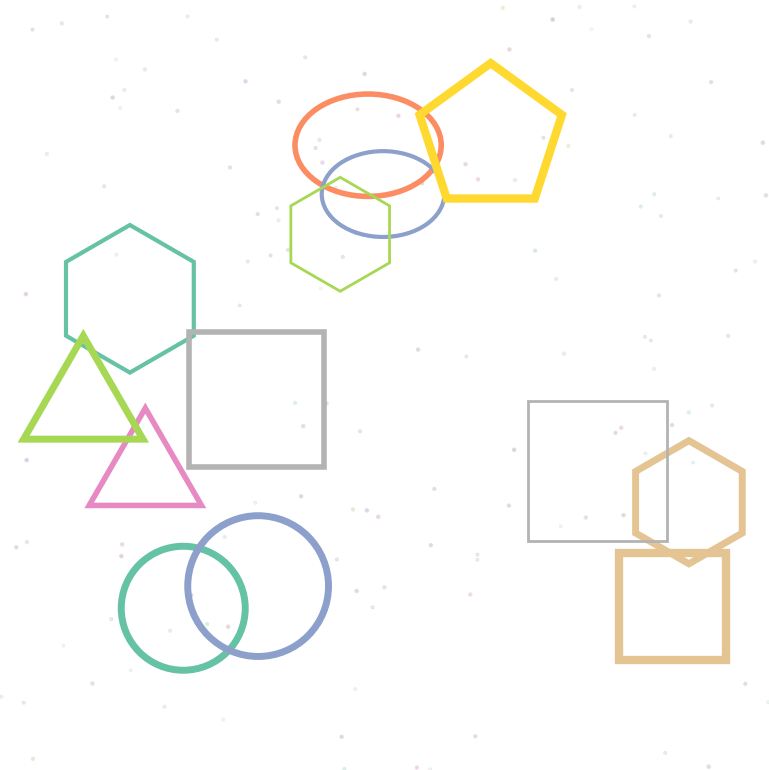[{"shape": "circle", "thickness": 2.5, "radius": 0.4, "center": [0.238, 0.21]}, {"shape": "hexagon", "thickness": 1.5, "radius": 0.48, "center": [0.169, 0.612]}, {"shape": "oval", "thickness": 2, "radius": 0.47, "center": [0.478, 0.811]}, {"shape": "oval", "thickness": 1.5, "radius": 0.4, "center": [0.497, 0.748]}, {"shape": "circle", "thickness": 2.5, "radius": 0.46, "center": [0.335, 0.239]}, {"shape": "triangle", "thickness": 2, "radius": 0.42, "center": [0.189, 0.386]}, {"shape": "triangle", "thickness": 2.5, "radius": 0.45, "center": [0.108, 0.474]}, {"shape": "hexagon", "thickness": 1, "radius": 0.37, "center": [0.442, 0.696]}, {"shape": "pentagon", "thickness": 3, "radius": 0.49, "center": [0.637, 0.821]}, {"shape": "square", "thickness": 3, "radius": 0.35, "center": [0.873, 0.212]}, {"shape": "hexagon", "thickness": 2.5, "radius": 0.4, "center": [0.895, 0.348]}, {"shape": "square", "thickness": 2, "radius": 0.44, "center": [0.333, 0.482]}, {"shape": "square", "thickness": 1, "radius": 0.45, "center": [0.776, 0.388]}]